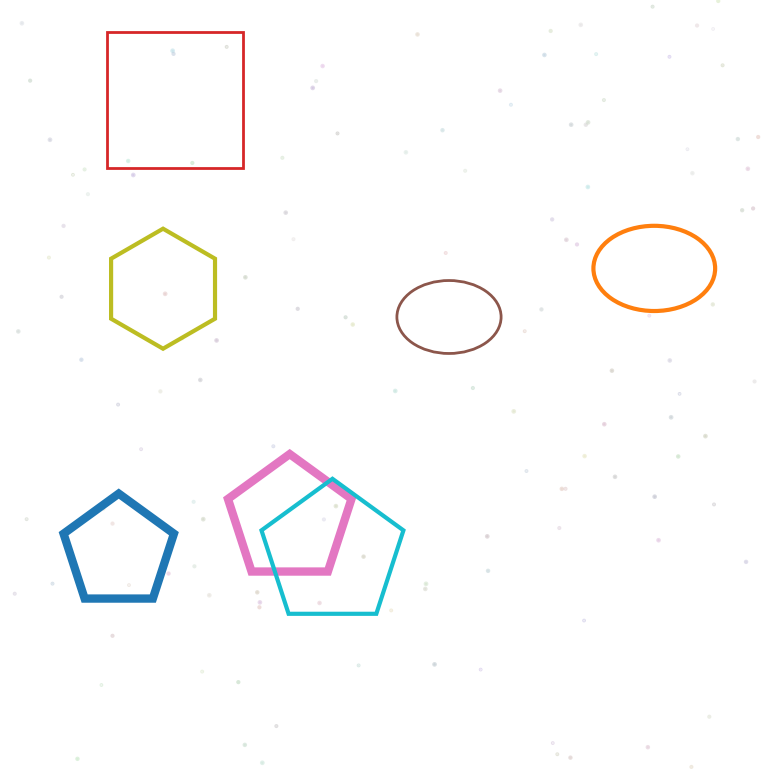[{"shape": "pentagon", "thickness": 3, "radius": 0.38, "center": [0.154, 0.284]}, {"shape": "oval", "thickness": 1.5, "radius": 0.4, "center": [0.85, 0.651]}, {"shape": "square", "thickness": 1, "radius": 0.44, "center": [0.227, 0.87]}, {"shape": "oval", "thickness": 1, "radius": 0.34, "center": [0.583, 0.588]}, {"shape": "pentagon", "thickness": 3, "radius": 0.42, "center": [0.376, 0.326]}, {"shape": "hexagon", "thickness": 1.5, "radius": 0.39, "center": [0.212, 0.625]}, {"shape": "pentagon", "thickness": 1.5, "radius": 0.48, "center": [0.432, 0.281]}]